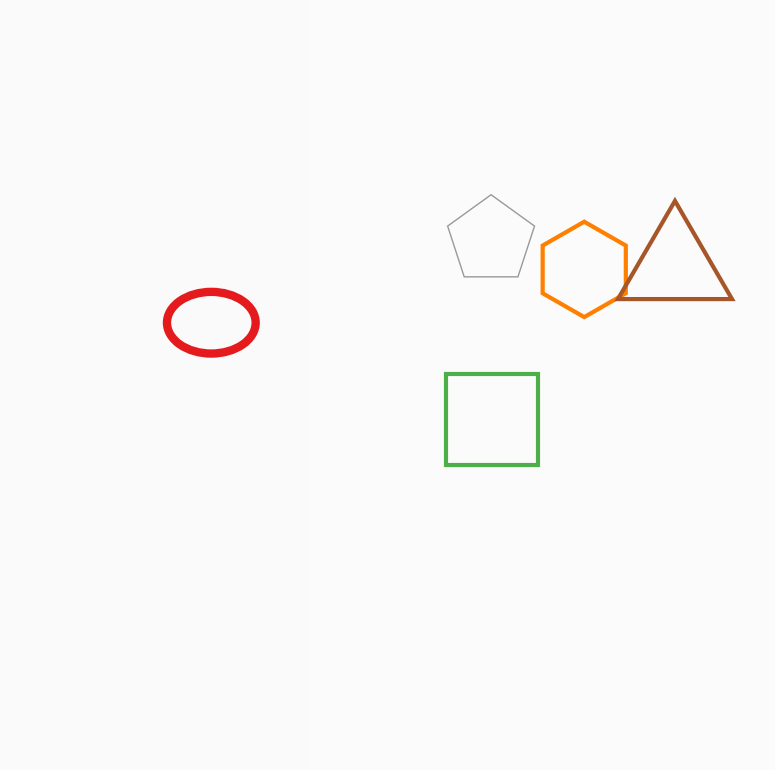[{"shape": "oval", "thickness": 3, "radius": 0.29, "center": [0.273, 0.581]}, {"shape": "square", "thickness": 1.5, "radius": 0.3, "center": [0.635, 0.455]}, {"shape": "hexagon", "thickness": 1.5, "radius": 0.31, "center": [0.754, 0.65]}, {"shape": "triangle", "thickness": 1.5, "radius": 0.42, "center": [0.871, 0.654]}, {"shape": "pentagon", "thickness": 0.5, "radius": 0.29, "center": [0.634, 0.688]}]